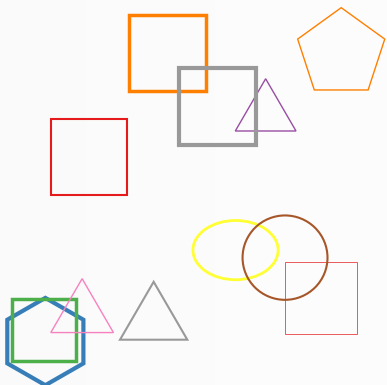[{"shape": "square", "thickness": 1.5, "radius": 0.49, "center": [0.23, 0.592]}, {"shape": "square", "thickness": 0.5, "radius": 0.47, "center": [0.829, 0.227]}, {"shape": "hexagon", "thickness": 3, "radius": 0.57, "center": [0.117, 0.113]}, {"shape": "square", "thickness": 2.5, "radius": 0.41, "center": [0.114, 0.143]}, {"shape": "triangle", "thickness": 1, "radius": 0.45, "center": [0.686, 0.705]}, {"shape": "square", "thickness": 2.5, "radius": 0.49, "center": [0.432, 0.862]}, {"shape": "pentagon", "thickness": 1, "radius": 0.59, "center": [0.881, 0.862]}, {"shape": "oval", "thickness": 2, "radius": 0.55, "center": [0.608, 0.35]}, {"shape": "circle", "thickness": 1.5, "radius": 0.55, "center": [0.736, 0.331]}, {"shape": "triangle", "thickness": 1, "radius": 0.47, "center": [0.212, 0.183]}, {"shape": "triangle", "thickness": 1.5, "radius": 0.5, "center": [0.397, 0.168]}, {"shape": "square", "thickness": 3, "radius": 0.5, "center": [0.561, 0.724]}]